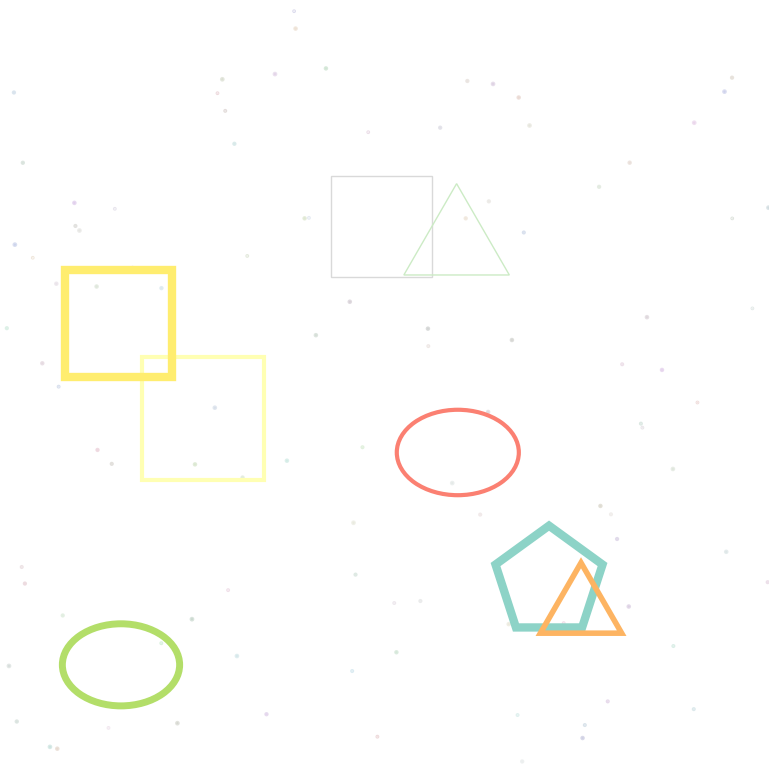[{"shape": "pentagon", "thickness": 3, "radius": 0.37, "center": [0.713, 0.244]}, {"shape": "square", "thickness": 1.5, "radius": 0.4, "center": [0.264, 0.456]}, {"shape": "oval", "thickness": 1.5, "radius": 0.4, "center": [0.595, 0.412]}, {"shape": "triangle", "thickness": 2, "radius": 0.3, "center": [0.755, 0.208]}, {"shape": "oval", "thickness": 2.5, "radius": 0.38, "center": [0.157, 0.137]}, {"shape": "square", "thickness": 0.5, "radius": 0.33, "center": [0.496, 0.706]}, {"shape": "triangle", "thickness": 0.5, "radius": 0.4, "center": [0.593, 0.682]}, {"shape": "square", "thickness": 3, "radius": 0.35, "center": [0.154, 0.58]}]